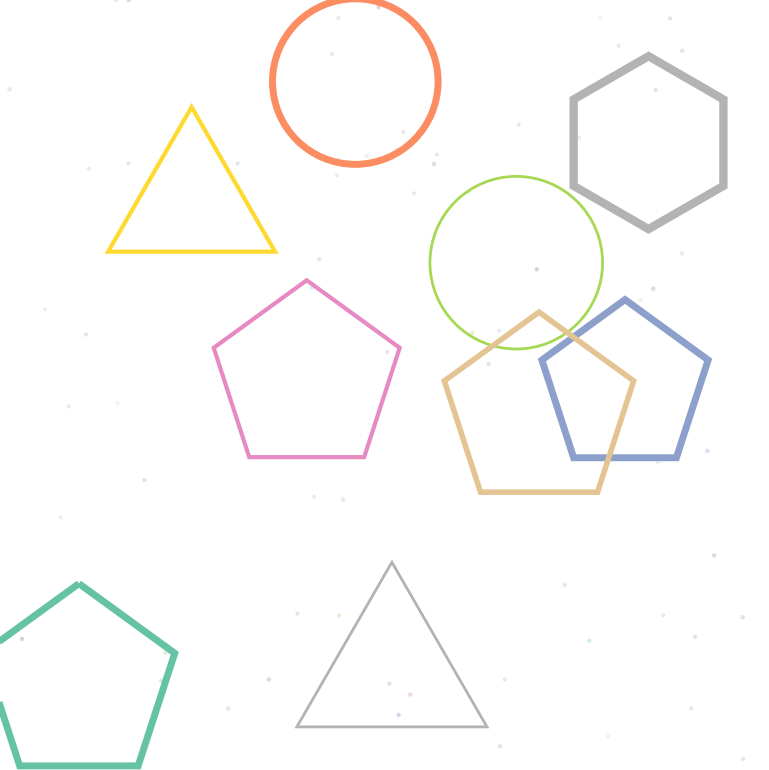[{"shape": "pentagon", "thickness": 2.5, "radius": 0.65, "center": [0.102, 0.111]}, {"shape": "circle", "thickness": 2.5, "radius": 0.54, "center": [0.461, 0.894]}, {"shape": "pentagon", "thickness": 2.5, "radius": 0.57, "center": [0.812, 0.497]}, {"shape": "pentagon", "thickness": 1.5, "radius": 0.63, "center": [0.398, 0.509]}, {"shape": "circle", "thickness": 1, "radius": 0.56, "center": [0.67, 0.659]}, {"shape": "triangle", "thickness": 1.5, "radius": 0.63, "center": [0.249, 0.736]}, {"shape": "pentagon", "thickness": 2, "radius": 0.65, "center": [0.7, 0.465]}, {"shape": "triangle", "thickness": 1, "radius": 0.71, "center": [0.509, 0.127]}, {"shape": "hexagon", "thickness": 3, "radius": 0.56, "center": [0.842, 0.815]}]